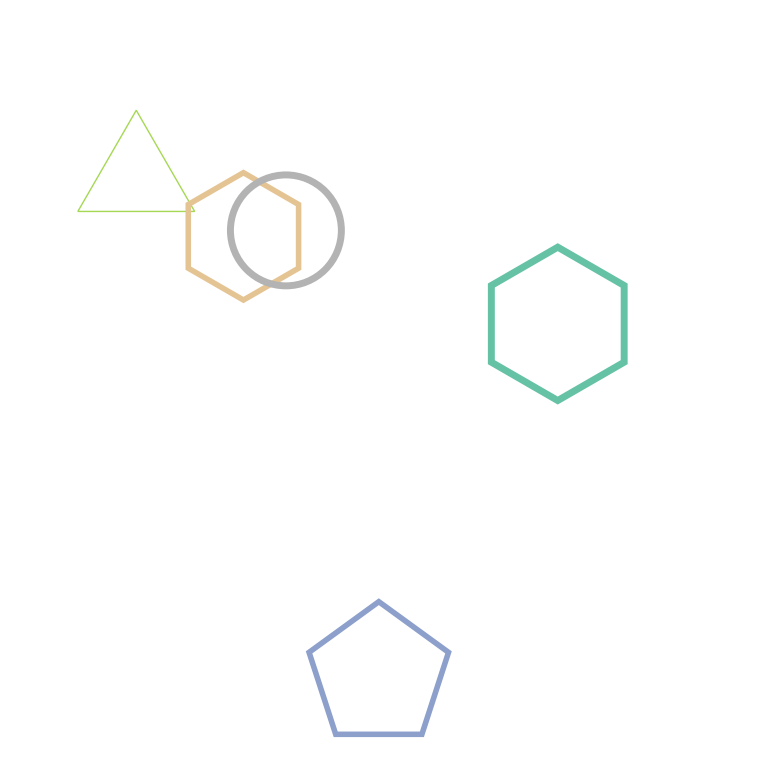[{"shape": "hexagon", "thickness": 2.5, "radius": 0.5, "center": [0.724, 0.579]}, {"shape": "pentagon", "thickness": 2, "radius": 0.48, "center": [0.492, 0.123]}, {"shape": "triangle", "thickness": 0.5, "radius": 0.44, "center": [0.177, 0.769]}, {"shape": "hexagon", "thickness": 2, "radius": 0.41, "center": [0.316, 0.693]}, {"shape": "circle", "thickness": 2.5, "radius": 0.36, "center": [0.371, 0.701]}]